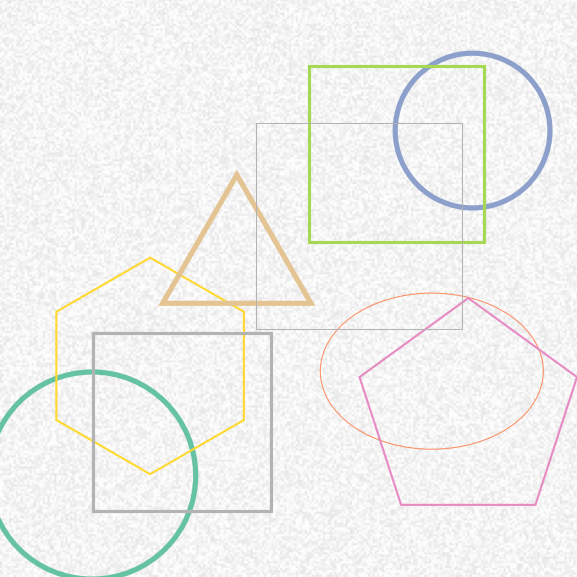[{"shape": "circle", "thickness": 2.5, "radius": 0.9, "center": [0.16, 0.176]}, {"shape": "oval", "thickness": 0.5, "radius": 0.97, "center": [0.748, 0.356]}, {"shape": "circle", "thickness": 2.5, "radius": 0.67, "center": [0.818, 0.773]}, {"shape": "pentagon", "thickness": 1, "radius": 0.99, "center": [0.811, 0.285]}, {"shape": "square", "thickness": 1.5, "radius": 0.76, "center": [0.686, 0.732]}, {"shape": "hexagon", "thickness": 1, "radius": 0.94, "center": [0.26, 0.366]}, {"shape": "triangle", "thickness": 2.5, "radius": 0.74, "center": [0.41, 0.548]}, {"shape": "square", "thickness": 0.5, "radius": 0.89, "center": [0.621, 0.608]}, {"shape": "square", "thickness": 1.5, "radius": 0.77, "center": [0.315, 0.269]}]